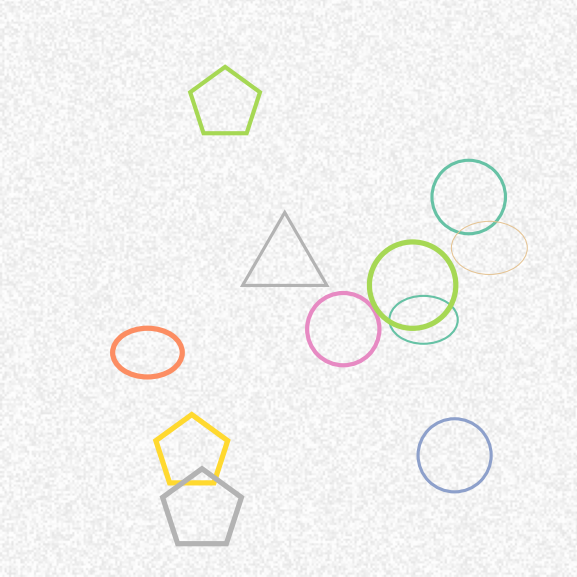[{"shape": "circle", "thickness": 1.5, "radius": 0.32, "center": [0.812, 0.658]}, {"shape": "oval", "thickness": 1, "radius": 0.3, "center": [0.733, 0.445]}, {"shape": "oval", "thickness": 2.5, "radius": 0.3, "center": [0.255, 0.389]}, {"shape": "circle", "thickness": 1.5, "radius": 0.32, "center": [0.787, 0.211]}, {"shape": "circle", "thickness": 2, "radius": 0.31, "center": [0.594, 0.429]}, {"shape": "circle", "thickness": 2.5, "radius": 0.37, "center": [0.714, 0.505]}, {"shape": "pentagon", "thickness": 2, "radius": 0.32, "center": [0.39, 0.82]}, {"shape": "pentagon", "thickness": 2.5, "radius": 0.33, "center": [0.332, 0.216]}, {"shape": "oval", "thickness": 0.5, "radius": 0.33, "center": [0.847, 0.57]}, {"shape": "triangle", "thickness": 1.5, "radius": 0.42, "center": [0.493, 0.547]}, {"shape": "pentagon", "thickness": 2.5, "radius": 0.36, "center": [0.35, 0.116]}]